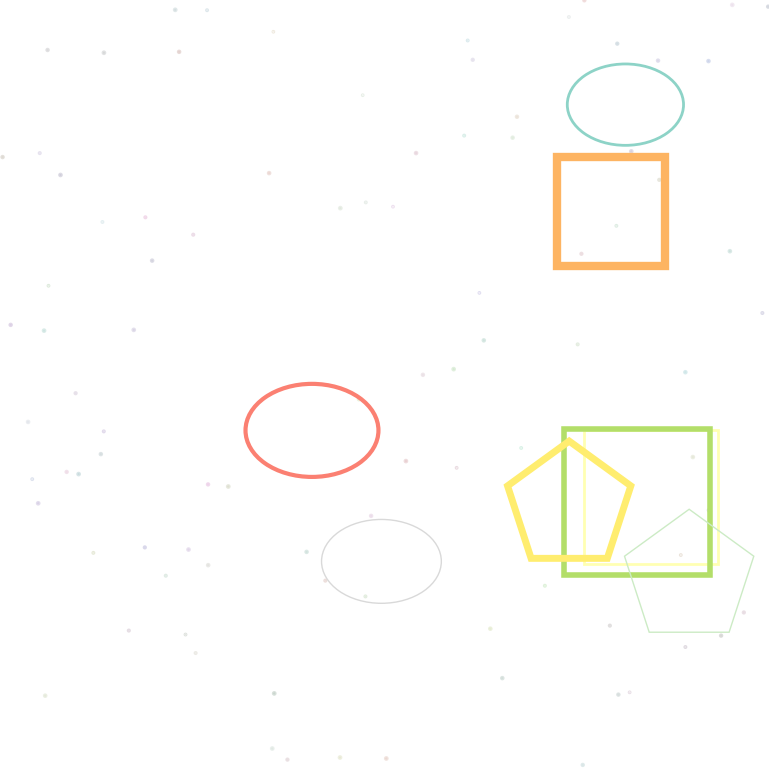[{"shape": "oval", "thickness": 1, "radius": 0.38, "center": [0.812, 0.864]}, {"shape": "square", "thickness": 1, "radius": 0.43, "center": [0.845, 0.354]}, {"shape": "oval", "thickness": 1.5, "radius": 0.43, "center": [0.405, 0.441]}, {"shape": "square", "thickness": 3, "radius": 0.35, "center": [0.793, 0.725]}, {"shape": "square", "thickness": 2, "radius": 0.47, "center": [0.827, 0.348]}, {"shape": "oval", "thickness": 0.5, "radius": 0.39, "center": [0.495, 0.271]}, {"shape": "pentagon", "thickness": 0.5, "radius": 0.44, "center": [0.895, 0.25]}, {"shape": "pentagon", "thickness": 2.5, "radius": 0.42, "center": [0.739, 0.343]}]